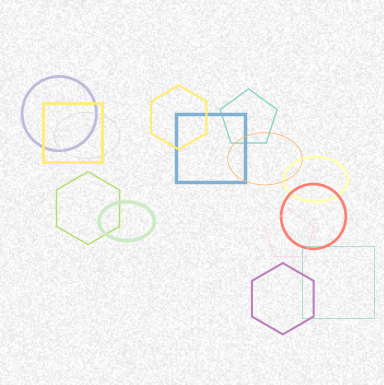[{"shape": "pentagon", "thickness": 1, "radius": 0.39, "center": [0.646, 0.691]}, {"shape": "square", "thickness": 0.5, "radius": 0.47, "center": [0.878, 0.267]}, {"shape": "oval", "thickness": 2, "radius": 0.42, "center": [0.821, 0.534]}, {"shape": "circle", "thickness": 2, "radius": 0.48, "center": [0.154, 0.705]}, {"shape": "circle", "thickness": 2, "radius": 0.42, "center": [0.814, 0.438]}, {"shape": "square", "thickness": 2.5, "radius": 0.44, "center": [0.547, 0.616]}, {"shape": "oval", "thickness": 0.5, "radius": 0.48, "center": [0.688, 0.588]}, {"shape": "hexagon", "thickness": 1, "radius": 0.47, "center": [0.229, 0.459]}, {"shape": "pentagon", "thickness": 0.5, "radius": 0.34, "center": [0.752, 0.388]}, {"shape": "oval", "thickness": 0.5, "radius": 0.43, "center": [0.226, 0.648]}, {"shape": "hexagon", "thickness": 1.5, "radius": 0.46, "center": [0.735, 0.224]}, {"shape": "oval", "thickness": 2.5, "radius": 0.36, "center": [0.329, 0.425]}, {"shape": "square", "thickness": 2, "radius": 0.38, "center": [0.188, 0.656]}, {"shape": "hexagon", "thickness": 1.5, "radius": 0.42, "center": [0.464, 0.695]}]